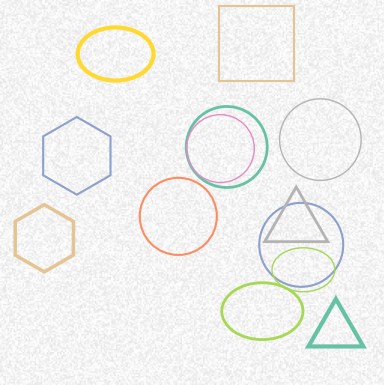[{"shape": "triangle", "thickness": 3, "radius": 0.41, "center": [0.872, 0.141]}, {"shape": "circle", "thickness": 2, "radius": 0.53, "center": [0.589, 0.618]}, {"shape": "circle", "thickness": 1.5, "radius": 0.5, "center": [0.463, 0.438]}, {"shape": "circle", "thickness": 1.5, "radius": 0.55, "center": [0.782, 0.364]}, {"shape": "hexagon", "thickness": 1.5, "radius": 0.5, "center": [0.2, 0.595]}, {"shape": "circle", "thickness": 1, "radius": 0.44, "center": [0.572, 0.614]}, {"shape": "oval", "thickness": 2, "radius": 0.53, "center": [0.681, 0.192]}, {"shape": "oval", "thickness": 1, "radius": 0.41, "center": [0.788, 0.299]}, {"shape": "oval", "thickness": 3, "radius": 0.49, "center": [0.3, 0.86]}, {"shape": "square", "thickness": 1.5, "radius": 0.49, "center": [0.667, 0.887]}, {"shape": "hexagon", "thickness": 2.5, "radius": 0.44, "center": [0.115, 0.381]}, {"shape": "triangle", "thickness": 2, "radius": 0.47, "center": [0.769, 0.42]}, {"shape": "circle", "thickness": 1, "radius": 0.53, "center": [0.832, 0.637]}]